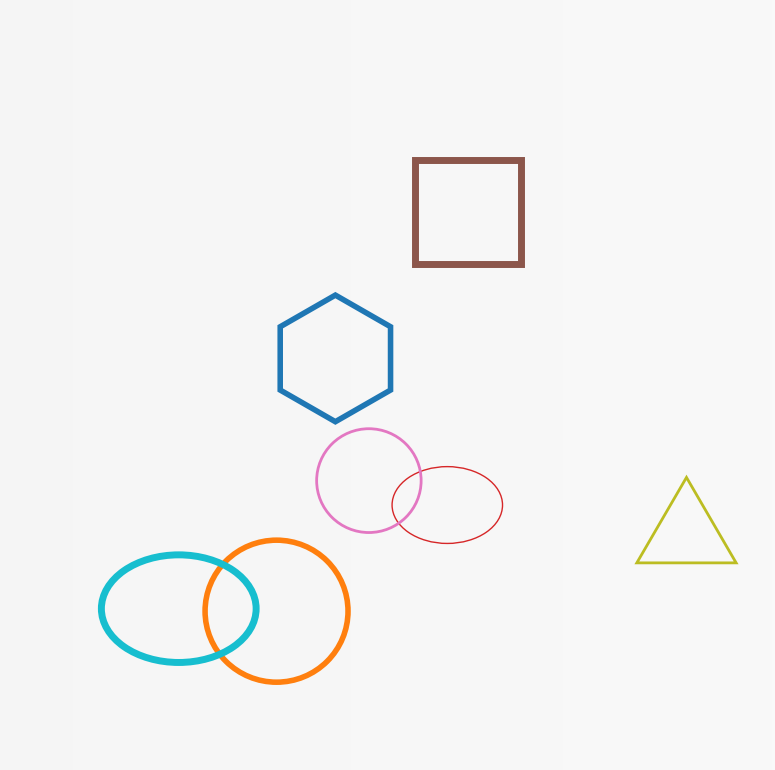[{"shape": "hexagon", "thickness": 2, "radius": 0.41, "center": [0.433, 0.535]}, {"shape": "circle", "thickness": 2, "radius": 0.46, "center": [0.357, 0.206]}, {"shape": "oval", "thickness": 0.5, "radius": 0.36, "center": [0.577, 0.344]}, {"shape": "square", "thickness": 2.5, "radius": 0.34, "center": [0.604, 0.724]}, {"shape": "circle", "thickness": 1, "radius": 0.34, "center": [0.476, 0.376]}, {"shape": "triangle", "thickness": 1, "radius": 0.37, "center": [0.886, 0.306]}, {"shape": "oval", "thickness": 2.5, "radius": 0.5, "center": [0.231, 0.21]}]